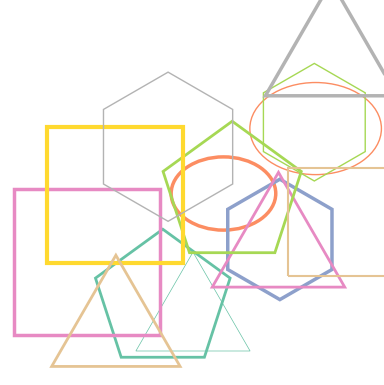[{"shape": "pentagon", "thickness": 2, "radius": 0.92, "center": [0.423, 0.221]}, {"shape": "triangle", "thickness": 0.5, "radius": 0.86, "center": [0.501, 0.174]}, {"shape": "oval", "thickness": 2.5, "radius": 0.68, "center": [0.58, 0.497]}, {"shape": "oval", "thickness": 1, "radius": 0.85, "center": [0.82, 0.666]}, {"shape": "hexagon", "thickness": 2.5, "radius": 0.78, "center": [0.727, 0.378]}, {"shape": "square", "thickness": 2.5, "radius": 0.95, "center": [0.225, 0.32]}, {"shape": "triangle", "thickness": 2, "radius": 0.99, "center": [0.723, 0.354]}, {"shape": "pentagon", "thickness": 2, "radius": 0.94, "center": [0.603, 0.496]}, {"shape": "hexagon", "thickness": 1, "radius": 0.76, "center": [0.816, 0.683]}, {"shape": "square", "thickness": 3, "radius": 0.88, "center": [0.299, 0.494]}, {"shape": "triangle", "thickness": 2, "radius": 0.96, "center": [0.301, 0.145]}, {"shape": "square", "thickness": 1.5, "radius": 0.7, "center": [0.888, 0.422]}, {"shape": "triangle", "thickness": 2.5, "radius": 0.99, "center": [0.86, 0.85]}, {"shape": "hexagon", "thickness": 1, "radius": 0.97, "center": [0.437, 0.619]}]